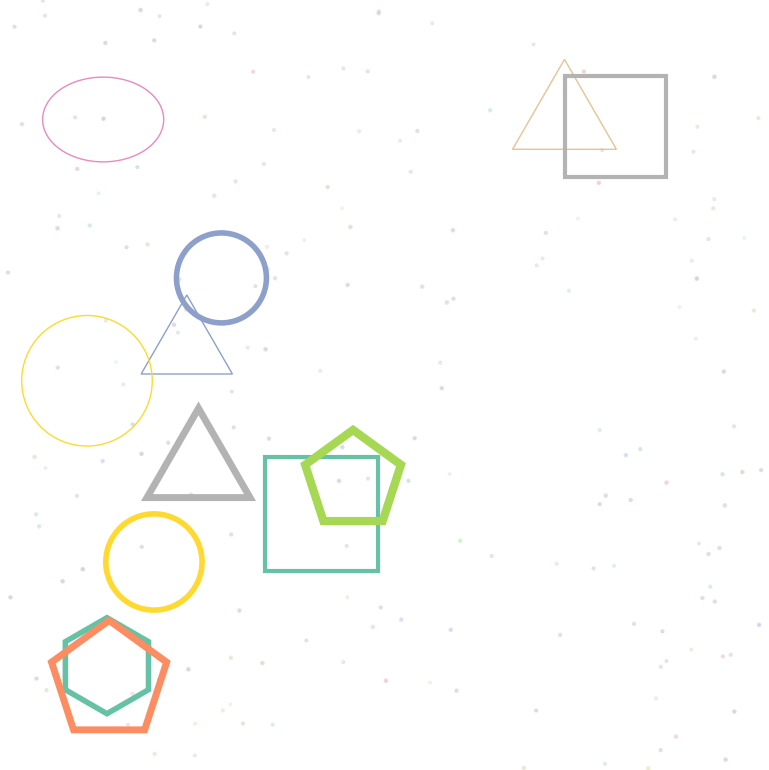[{"shape": "square", "thickness": 1.5, "radius": 0.37, "center": [0.418, 0.333]}, {"shape": "hexagon", "thickness": 2, "radius": 0.31, "center": [0.139, 0.135]}, {"shape": "pentagon", "thickness": 2.5, "radius": 0.39, "center": [0.142, 0.116]}, {"shape": "triangle", "thickness": 0.5, "radius": 0.34, "center": [0.243, 0.548]}, {"shape": "circle", "thickness": 2, "radius": 0.29, "center": [0.288, 0.639]}, {"shape": "oval", "thickness": 0.5, "radius": 0.39, "center": [0.134, 0.845]}, {"shape": "pentagon", "thickness": 3, "radius": 0.33, "center": [0.458, 0.376]}, {"shape": "circle", "thickness": 0.5, "radius": 0.42, "center": [0.113, 0.505]}, {"shape": "circle", "thickness": 2, "radius": 0.31, "center": [0.2, 0.27]}, {"shape": "triangle", "thickness": 0.5, "radius": 0.39, "center": [0.733, 0.845]}, {"shape": "triangle", "thickness": 2.5, "radius": 0.39, "center": [0.258, 0.392]}, {"shape": "square", "thickness": 1.5, "radius": 0.33, "center": [0.799, 0.836]}]